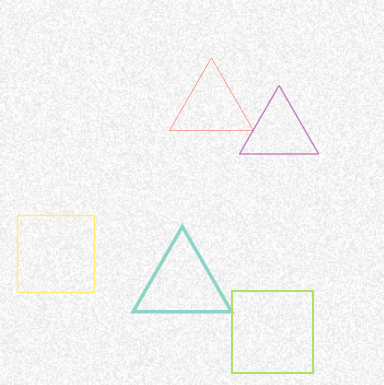[{"shape": "triangle", "thickness": 2.5, "radius": 0.74, "center": [0.474, 0.264]}, {"shape": "triangle", "thickness": 0.5, "radius": 0.63, "center": [0.549, 0.724]}, {"shape": "square", "thickness": 1.5, "radius": 0.53, "center": [0.707, 0.138]}, {"shape": "triangle", "thickness": 1, "radius": 0.59, "center": [0.725, 0.659]}, {"shape": "square", "thickness": 1, "radius": 0.5, "center": [0.144, 0.341]}]